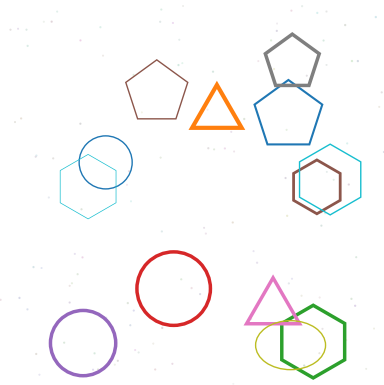[{"shape": "circle", "thickness": 1, "radius": 0.34, "center": [0.274, 0.578]}, {"shape": "pentagon", "thickness": 1.5, "radius": 0.46, "center": [0.749, 0.7]}, {"shape": "triangle", "thickness": 3, "radius": 0.37, "center": [0.563, 0.705]}, {"shape": "hexagon", "thickness": 2.5, "radius": 0.47, "center": [0.814, 0.113]}, {"shape": "circle", "thickness": 2.5, "radius": 0.48, "center": [0.451, 0.25]}, {"shape": "circle", "thickness": 2.5, "radius": 0.42, "center": [0.216, 0.109]}, {"shape": "pentagon", "thickness": 1, "radius": 0.42, "center": [0.407, 0.76]}, {"shape": "hexagon", "thickness": 2, "radius": 0.35, "center": [0.823, 0.515]}, {"shape": "triangle", "thickness": 2.5, "radius": 0.4, "center": [0.709, 0.199]}, {"shape": "pentagon", "thickness": 2.5, "radius": 0.37, "center": [0.759, 0.838]}, {"shape": "oval", "thickness": 1, "radius": 0.45, "center": [0.755, 0.103]}, {"shape": "hexagon", "thickness": 1, "radius": 0.46, "center": [0.858, 0.534]}, {"shape": "hexagon", "thickness": 0.5, "radius": 0.42, "center": [0.229, 0.515]}]